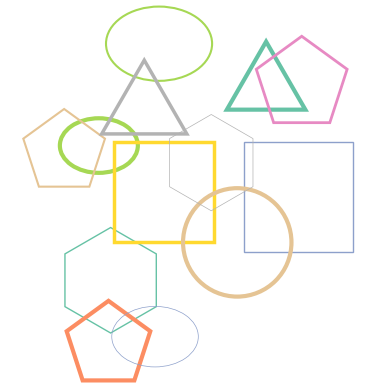[{"shape": "hexagon", "thickness": 1, "radius": 0.68, "center": [0.287, 0.272]}, {"shape": "triangle", "thickness": 3, "radius": 0.59, "center": [0.691, 0.774]}, {"shape": "pentagon", "thickness": 3, "radius": 0.57, "center": [0.282, 0.104]}, {"shape": "square", "thickness": 1, "radius": 0.71, "center": [0.775, 0.488]}, {"shape": "oval", "thickness": 0.5, "radius": 0.56, "center": [0.403, 0.126]}, {"shape": "pentagon", "thickness": 2, "radius": 0.62, "center": [0.784, 0.782]}, {"shape": "oval", "thickness": 1.5, "radius": 0.69, "center": [0.413, 0.886]}, {"shape": "oval", "thickness": 3, "radius": 0.51, "center": [0.257, 0.622]}, {"shape": "square", "thickness": 2.5, "radius": 0.65, "center": [0.425, 0.501]}, {"shape": "pentagon", "thickness": 1.5, "radius": 0.56, "center": [0.167, 0.605]}, {"shape": "circle", "thickness": 3, "radius": 0.7, "center": [0.616, 0.37]}, {"shape": "triangle", "thickness": 2.5, "radius": 0.64, "center": [0.375, 0.716]}, {"shape": "hexagon", "thickness": 0.5, "radius": 0.63, "center": [0.549, 0.578]}]